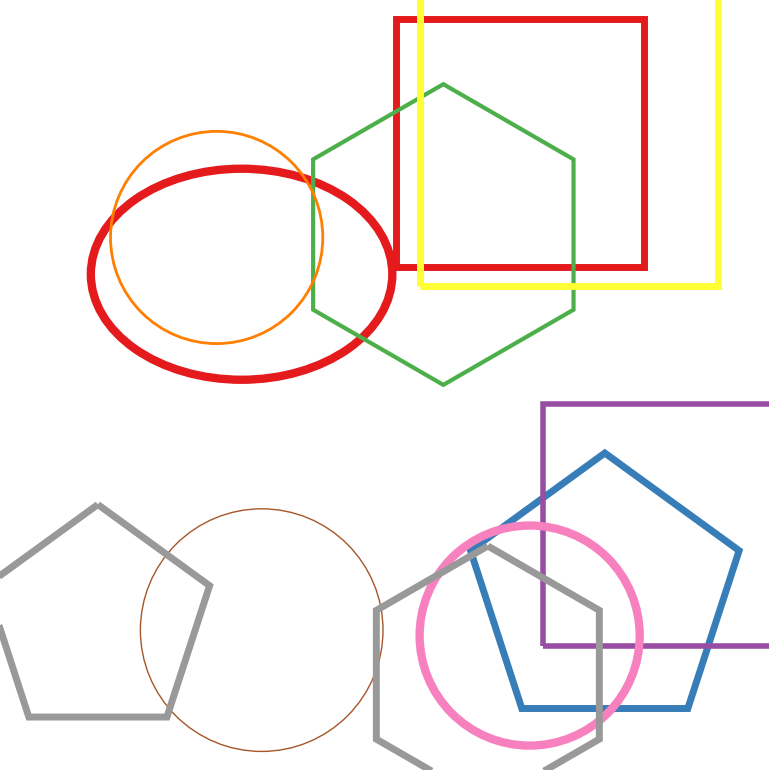[{"shape": "oval", "thickness": 3, "radius": 0.98, "center": [0.314, 0.644]}, {"shape": "square", "thickness": 2.5, "radius": 0.8, "center": [0.675, 0.814]}, {"shape": "pentagon", "thickness": 2.5, "radius": 0.92, "center": [0.785, 0.228]}, {"shape": "hexagon", "thickness": 1.5, "radius": 0.98, "center": [0.576, 0.695]}, {"shape": "square", "thickness": 2, "radius": 0.78, "center": [0.862, 0.318]}, {"shape": "circle", "thickness": 1, "radius": 0.69, "center": [0.281, 0.692]}, {"shape": "square", "thickness": 2.5, "radius": 0.97, "center": [0.739, 0.822]}, {"shape": "circle", "thickness": 0.5, "radius": 0.79, "center": [0.34, 0.182]}, {"shape": "circle", "thickness": 3, "radius": 0.71, "center": [0.688, 0.175]}, {"shape": "pentagon", "thickness": 2.5, "radius": 0.76, "center": [0.127, 0.192]}, {"shape": "hexagon", "thickness": 2.5, "radius": 0.84, "center": [0.634, 0.124]}]